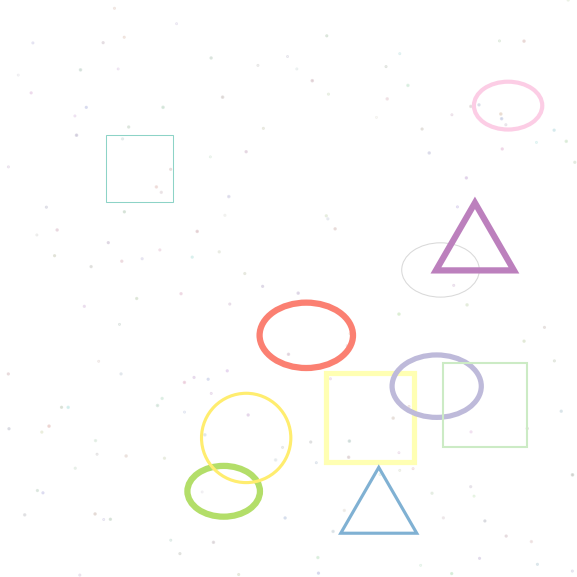[{"shape": "square", "thickness": 0.5, "radius": 0.29, "center": [0.241, 0.707]}, {"shape": "square", "thickness": 2.5, "radius": 0.38, "center": [0.641, 0.276]}, {"shape": "oval", "thickness": 2.5, "radius": 0.39, "center": [0.756, 0.33]}, {"shape": "oval", "thickness": 3, "radius": 0.4, "center": [0.53, 0.418]}, {"shape": "triangle", "thickness": 1.5, "radius": 0.38, "center": [0.656, 0.114]}, {"shape": "oval", "thickness": 3, "radius": 0.31, "center": [0.387, 0.148]}, {"shape": "oval", "thickness": 2, "radius": 0.3, "center": [0.88, 0.816]}, {"shape": "oval", "thickness": 0.5, "radius": 0.34, "center": [0.763, 0.532]}, {"shape": "triangle", "thickness": 3, "radius": 0.39, "center": [0.822, 0.57]}, {"shape": "square", "thickness": 1, "radius": 0.36, "center": [0.839, 0.297]}, {"shape": "circle", "thickness": 1.5, "radius": 0.39, "center": [0.426, 0.241]}]